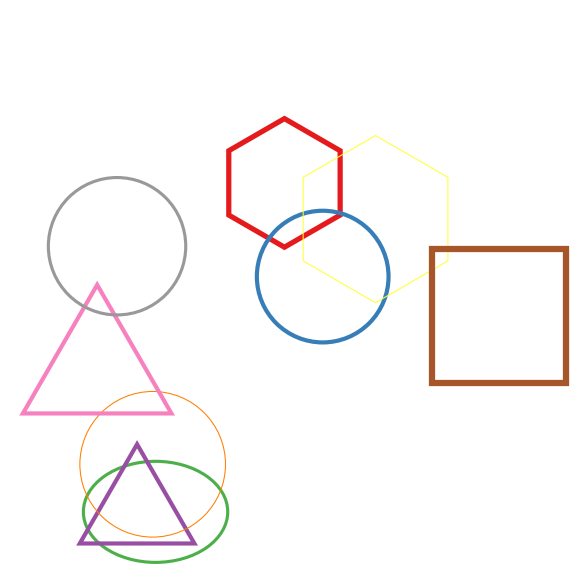[{"shape": "hexagon", "thickness": 2.5, "radius": 0.56, "center": [0.493, 0.682]}, {"shape": "circle", "thickness": 2, "radius": 0.57, "center": [0.559, 0.52]}, {"shape": "oval", "thickness": 1.5, "radius": 0.62, "center": [0.269, 0.113]}, {"shape": "triangle", "thickness": 2, "radius": 0.57, "center": [0.237, 0.115]}, {"shape": "circle", "thickness": 0.5, "radius": 0.63, "center": [0.264, 0.195]}, {"shape": "hexagon", "thickness": 0.5, "radius": 0.72, "center": [0.65, 0.62]}, {"shape": "square", "thickness": 3, "radius": 0.58, "center": [0.864, 0.452]}, {"shape": "triangle", "thickness": 2, "radius": 0.74, "center": [0.168, 0.357]}, {"shape": "circle", "thickness": 1.5, "radius": 0.59, "center": [0.203, 0.573]}]